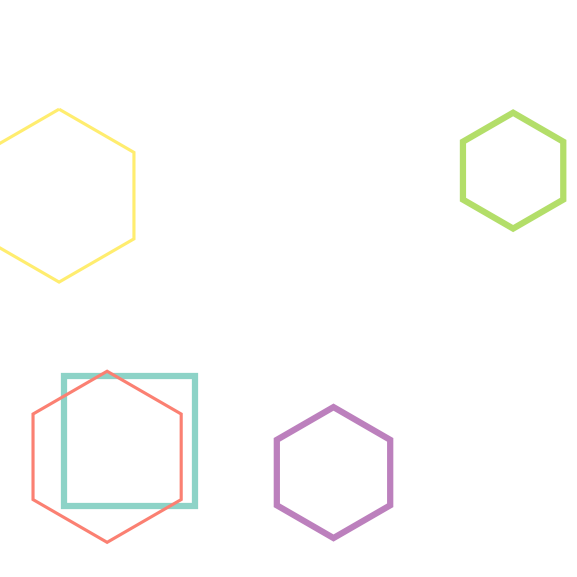[{"shape": "square", "thickness": 3, "radius": 0.56, "center": [0.224, 0.235]}, {"shape": "hexagon", "thickness": 1.5, "radius": 0.74, "center": [0.185, 0.208]}, {"shape": "hexagon", "thickness": 3, "radius": 0.5, "center": [0.889, 0.704]}, {"shape": "hexagon", "thickness": 3, "radius": 0.57, "center": [0.578, 0.181]}, {"shape": "hexagon", "thickness": 1.5, "radius": 0.75, "center": [0.102, 0.66]}]